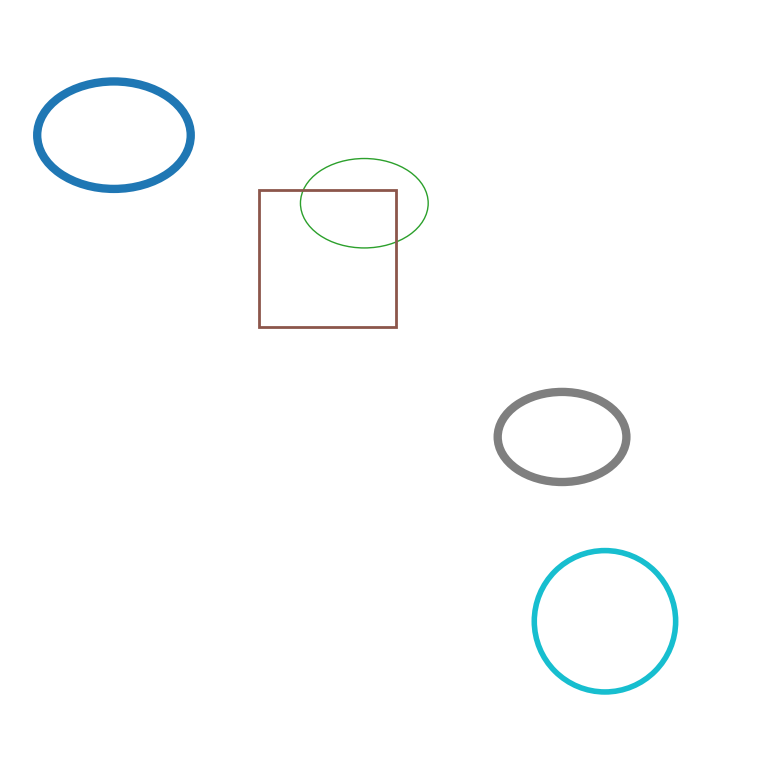[{"shape": "oval", "thickness": 3, "radius": 0.5, "center": [0.148, 0.824]}, {"shape": "oval", "thickness": 0.5, "radius": 0.41, "center": [0.473, 0.736]}, {"shape": "square", "thickness": 1, "radius": 0.45, "center": [0.426, 0.665]}, {"shape": "oval", "thickness": 3, "radius": 0.42, "center": [0.73, 0.433]}, {"shape": "circle", "thickness": 2, "radius": 0.46, "center": [0.786, 0.193]}]